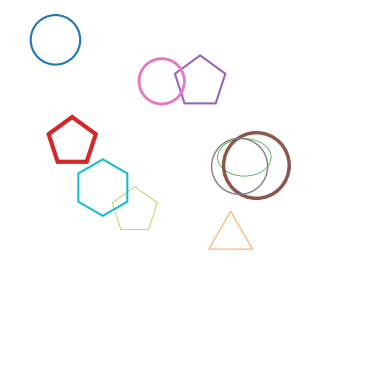[{"shape": "circle", "thickness": 1.5, "radius": 0.32, "center": [0.144, 0.897]}, {"shape": "triangle", "thickness": 0.5, "radius": 0.33, "center": [0.599, 0.386]}, {"shape": "oval", "thickness": 0.5, "radius": 0.35, "center": [0.635, 0.591]}, {"shape": "pentagon", "thickness": 3, "radius": 0.32, "center": [0.187, 0.632]}, {"shape": "pentagon", "thickness": 1.5, "radius": 0.34, "center": [0.52, 0.787]}, {"shape": "circle", "thickness": 2.5, "radius": 0.43, "center": [0.666, 0.57]}, {"shape": "circle", "thickness": 2, "radius": 0.29, "center": [0.42, 0.789]}, {"shape": "circle", "thickness": 1, "radius": 0.36, "center": [0.622, 0.568]}, {"shape": "pentagon", "thickness": 0.5, "radius": 0.31, "center": [0.35, 0.454]}, {"shape": "hexagon", "thickness": 1.5, "radius": 0.37, "center": [0.267, 0.513]}]